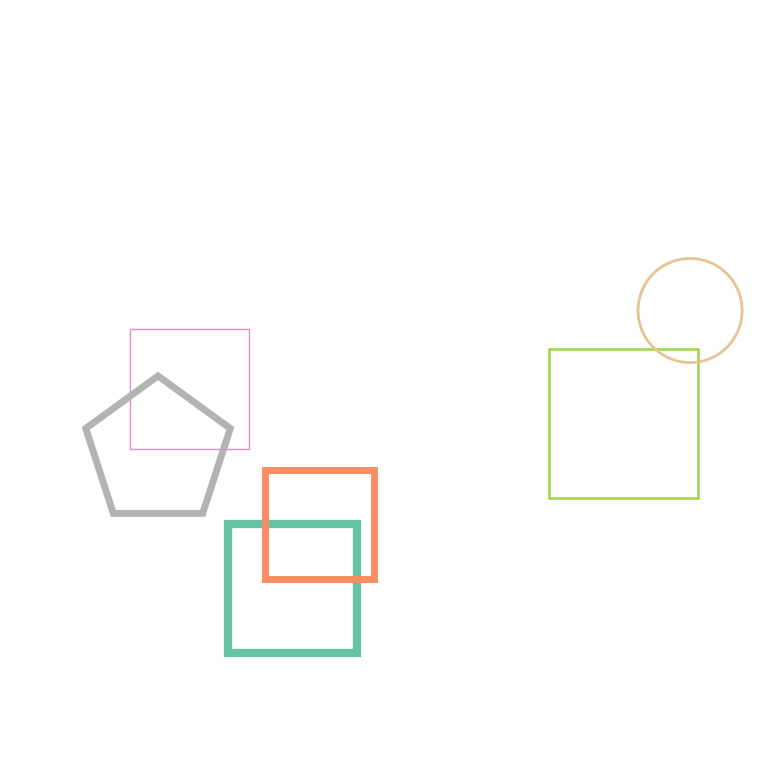[{"shape": "square", "thickness": 3, "radius": 0.42, "center": [0.38, 0.235]}, {"shape": "square", "thickness": 2.5, "radius": 0.36, "center": [0.415, 0.319]}, {"shape": "square", "thickness": 0.5, "radius": 0.39, "center": [0.246, 0.495]}, {"shape": "square", "thickness": 1, "radius": 0.48, "center": [0.81, 0.45]}, {"shape": "circle", "thickness": 1, "radius": 0.34, "center": [0.896, 0.597]}, {"shape": "pentagon", "thickness": 2.5, "radius": 0.49, "center": [0.205, 0.413]}]